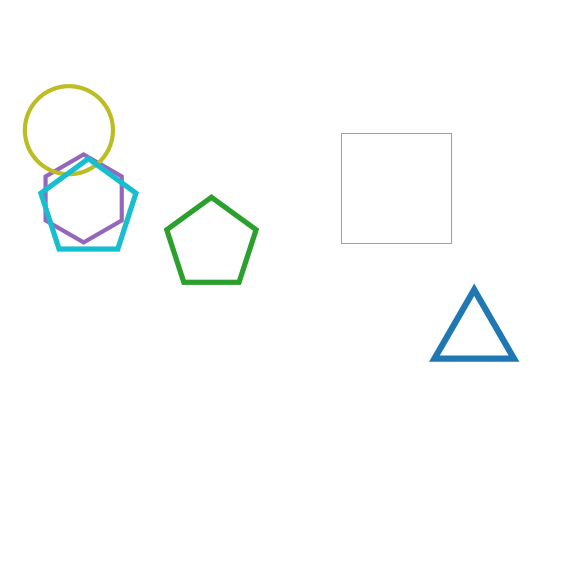[{"shape": "triangle", "thickness": 3, "radius": 0.4, "center": [0.821, 0.418]}, {"shape": "pentagon", "thickness": 2.5, "radius": 0.41, "center": [0.366, 0.576]}, {"shape": "hexagon", "thickness": 2, "radius": 0.38, "center": [0.145, 0.655]}, {"shape": "square", "thickness": 0.5, "radius": 0.48, "center": [0.686, 0.674]}, {"shape": "circle", "thickness": 2, "radius": 0.38, "center": [0.119, 0.774]}, {"shape": "pentagon", "thickness": 2.5, "radius": 0.43, "center": [0.153, 0.638]}]